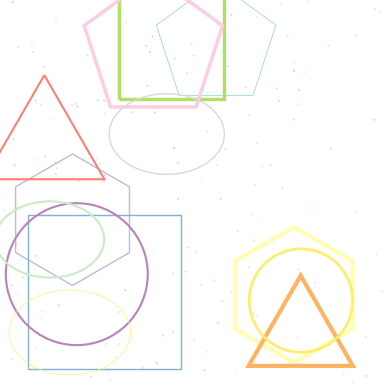[{"shape": "pentagon", "thickness": 0.5, "radius": 0.82, "center": [0.561, 0.884]}, {"shape": "hexagon", "thickness": 3, "radius": 0.88, "center": [0.763, 0.234]}, {"shape": "hexagon", "thickness": 1, "radius": 0.85, "center": [0.188, 0.429]}, {"shape": "triangle", "thickness": 1.5, "radius": 0.9, "center": [0.115, 0.625]}, {"shape": "square", "thickness": 1, "radius": 1.0, "center": [0.271, 0.241]}, {"shape": "triangle", "thickness": 3, "radius": 0.78, "center": [0.781, 0.128]}, {"shape": "square", "thickness": 2.5, "radius": 0.69, "center": [0.445, 0.881]}, {"shape": "pentagon", "thickness": 2.5, "radius": 0.94, "center": [0.398, 0.875]}, {"shape": "oval", "thickness": 1, "radius": 0.75, "center": [0.433, 0.652]}, {"shape": "circle", "thickness": 1.5, "radius": 0.92, "center": [0.199, 0.288]}, {"shape": "oval", "thickness": 1.5, "radius": 0.71, "center": [0.129, 0.378]}, {"shape": "oval", "thickness": 0.5, "radius": 0.79, "center": [0.181, 0.137]}, {"shape": "circle", "thickness": 2, "radius": 0.67, "center": [0.782, 0.219]}]